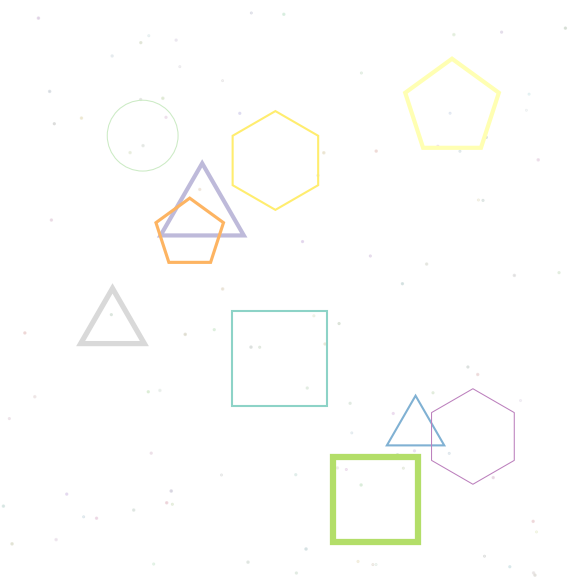[{"shape": "square", "thickness": 1, "radius": 0.41, "center": [0.483, 0.378]}, {"shape": "pentagon", "thickness": 2, "radius": 0.43, "center": [0.783, 0.812]}, {"shape": "triangle", "thickness": 2, "radius": 0.42, "center": [0.35, 0.633]}, {"shape": "triangle", "thickness": 1, "radius": 0.29, "center": [0.72, 0.257]}, {"shape": "pentagon", "thickness": 1.5, "radius": 0.31, "center": [0.329, 0.595]}, {"shape": "square", "thickness": 3, "radius": 0.37, "center": [0.65, 0.134]}, {"shape": "triangle", "thickness": 2.5, "radius": 0.32, "center": [0.195, 0.436]}, {"shape": "hexagon", "thickness": 0.5, "radius": 0.41, "center": [0.819, 0.243]}, {"shape": "circle", "thickness": 0.5, "radius": 0.31, "center": [0.247, 0.764]}, {"shape": "hexagon", "thickness": 1, "radius": 0.43, "center": [0.477, 0.721]}]